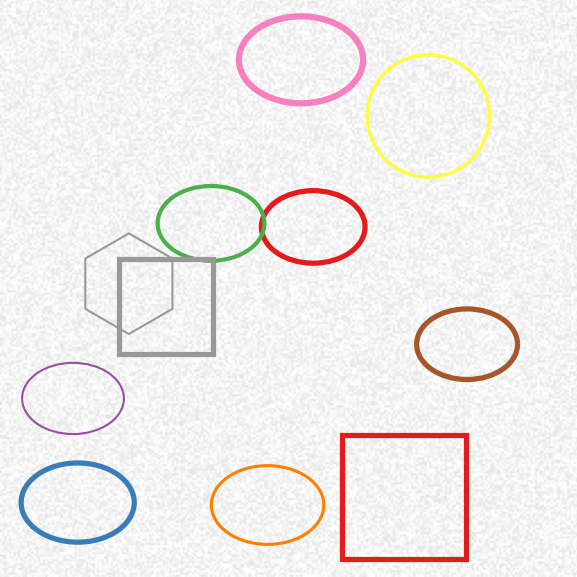[{"shape": "oval", "thickness": 2.5, "radius": 0.45, "center": [0.542, 0.606]}, {"shape": "square", "thickness": 2.5, "radius": 0.54, "center": [0.7, 0.139]}, {"shape": "oval", "thickness": 2.5, "radius": 0.49, "center": [0.135, 0.129]}, {"shape": "oval", "thickness": 2, "radius": 0.46, "center": [0.365, 0.612]}, {"shape": "oval", "thickness": 1, "radius": 0.44, "center": [0.126, 0.309]}, {"shape": "oval", "thickness": 1.5, "radius": 0.49, "center": [0.463, 0.125]}, {"shape": "circle", "thickness": 1.5, "radius": 0.53, "center": [0.742, 0.798]}, {"shape": "oval", "thickness": 2.5, "radius": 0.44, "center": [0.809, 0.403]}, {"shape": "oval", "thickness": 3, "radius": 0.54, "center": [0.521, 0.896]}, {"shape": "square", "thickness": 2.5, "radius": 0.41, "center": [0.288, 0.469]}, {"shape": "hexagon", "thickness": 1, "radius": 0.44, "center": [0.223, 0.508]}]